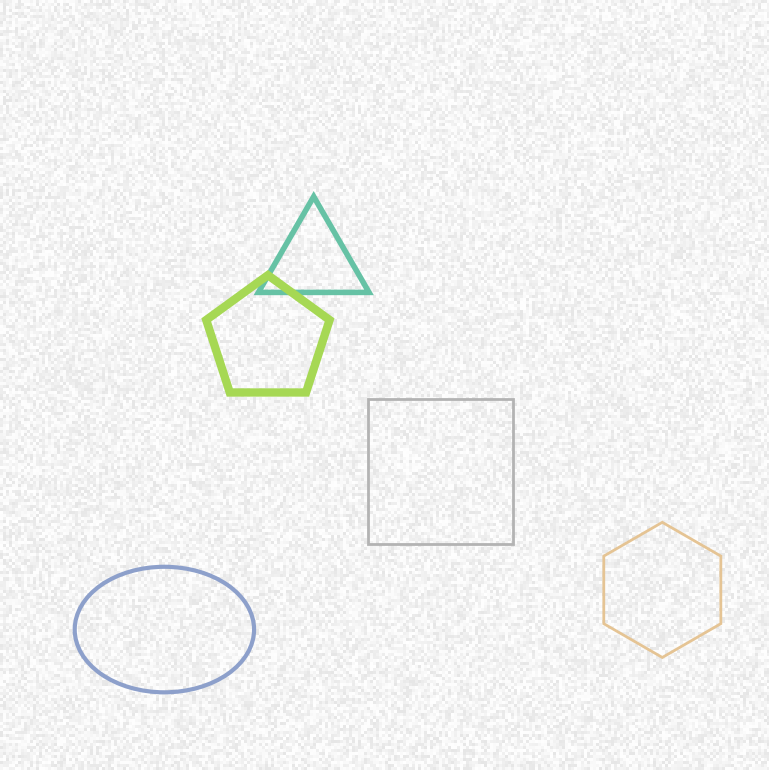[{"shape": "triangle", "thickness": 2, "radius": 0.41, "center": [0.407, 0.662]}, {"shape": "oval", "thickness": 1.5, "radius": 0.58, "center": [0.213, 0.182]}, {"shape": "pentagon", "thickness": 3, "radius": 0.42, "center": [0.348, 0.558]}, {"shape": "hexagon", "thickness": 1, "radius": 0.44, "center": [0.86, 0.234]}, {"shape": "square", "thickness": 1, "radius": 0.47, "center": [0.572, 0.388]}]